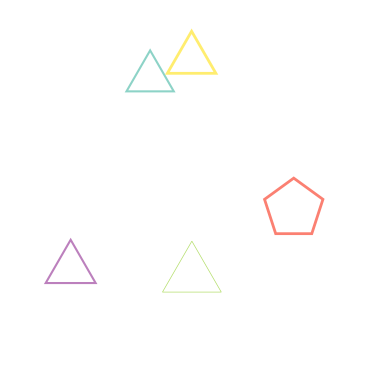[{"shape": "triangle", "thickness": 1.5, "radius": 0.35, "center": [0.39, 0.798]}, {"shape": "pentagon", "thickness": 2, "radius": 0.4, "center": [0.763, 0.458]}, {"shape": "triangle", "thickness": 0.5, "radius": 0.44, "center": [0.498, 0.285]}, {"shape": "triangle", "thickness": 1.5, "radius": 0.37, "center": [0.184, 0.302]}, {"shape": "triangle", "thickness": 2, "radius": 0.36, "center": [0.498, 0.846]}]